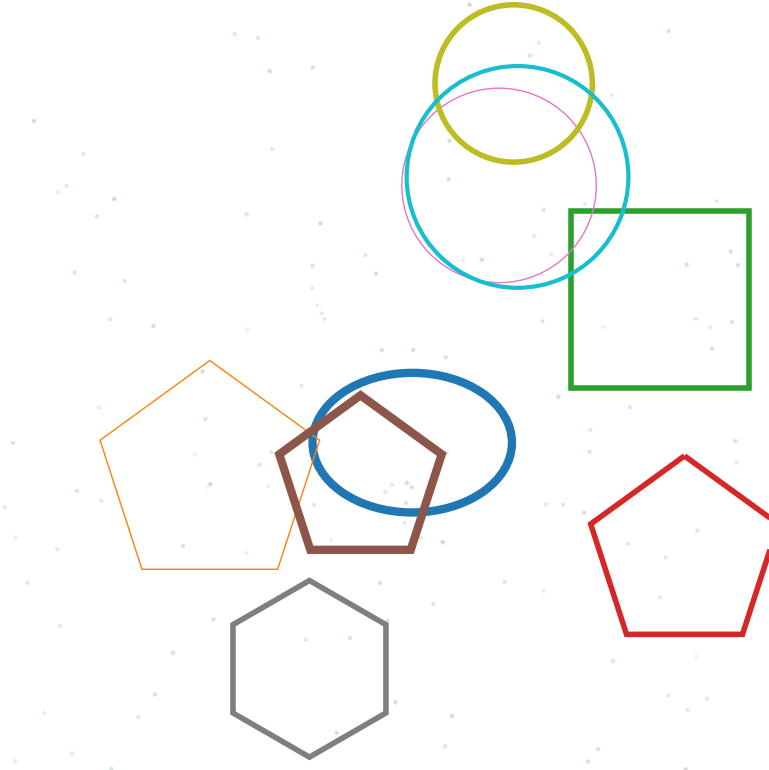[{"shape": "oval", "thickness": 3, "radius": 0.65, "center": [0.535, 0.425]}, {"shape": "pentagon", "thickness": 0.5, "radius": 0.75, "center": [0.272, 0.382]}, {"shape": "square", "thickness": 2, "radius": 0.58, "center": [0.857, 0.611]}, {"shape": "pentagon", "thickness": 2, "radius": 0.64, "center": [0.889, 0.28]}, {"shape": "pentagon", "thickness": 3, "radius": 0.55, "center": [0.468, 0.376]}, {"shape": "circle", "thickness": 0.5, "radius": 0.63, "center": [0.648, 0.759]}, {"shape": "hexagon", "thickness": 2, "radius": 0.57, "center": [0.402, 0.131]}, {"shape": "circle", "thickness": 2, "radius": 0.51, "center": [0.667, 0.892]}, {"shape": "circle", "thickness": 1.5, "radius": 0.72, "center": [0.672, 0.77]}]